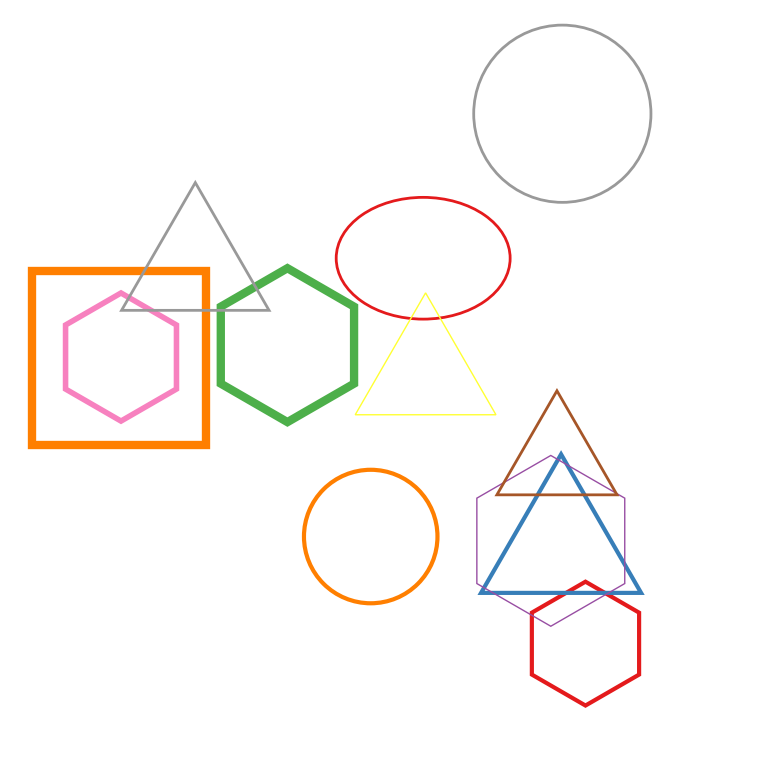[{"shape": "hexagon", "thickness": 1.5, "radius": 0.4, "center": [0.76, 0.164]}, {"shape": "oval", "thickness": 1, "radius": 0.56, "center": [0.55, 0.665]}, {"shape": "triangle", "thickness": 1.5, "radius": 0.6, "center": [0.729, 0.29]}, {"shape": "hexagon", "thickness": 3, "radius": 0.5, "center": [0.373, 0.552]}, {"shape": "hexagon", "thickness": 0.5, "radius": 0.55, "center": [0.715, 0.298]}, {"shape": "circle", "thickness": 1.5, "radius": 0.43, "center": [0.481, 0.303]}, {"shape": "square", "thickness": 3, "radius": 0.56, "center": [0.154, 0.535]}, {"shape": "triangle", "thickness": 0.5, "radius": 0.53, "center": [0.553, 0.514]}, {"shape": "triangle", "thickness": 1, "radius": 0.45, "center": [0.723, 0.402]}, {"shape": "hexagon", "thickness": 2, "radius": 0.42, "center": [0.157, 0.536]}, {"shape": "triangle", "thickness": 1, "radius": 0.55, "center": [0.254, 0.652]}, {"shape": "circle", "thickness": 1, "radius": 0.58, "center": [0.73, 0.852]}]